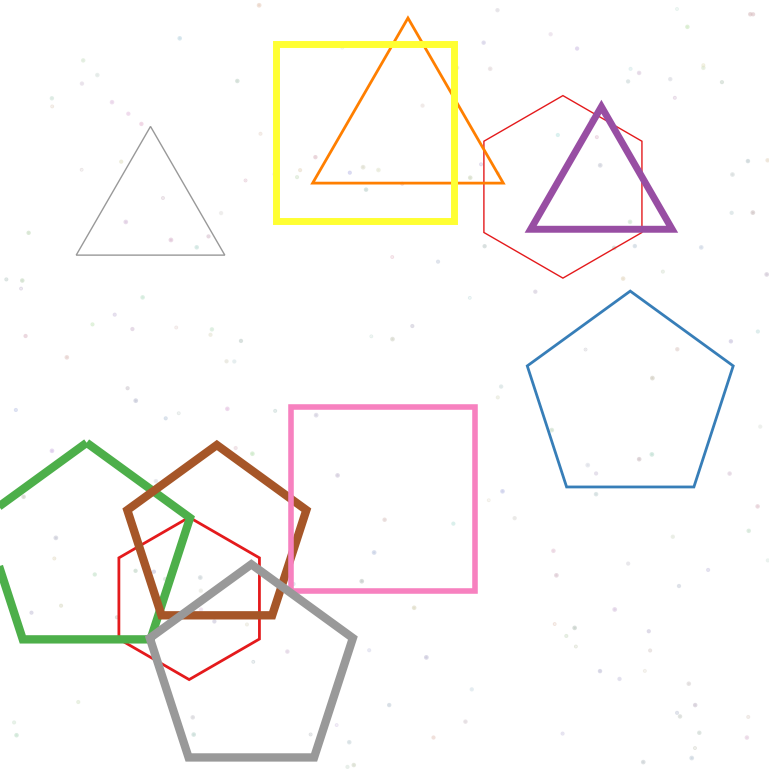[{"shape": "hexagon", "thickness": 1, "radius": 0.53, "center": [0.246, 0.223]}, {"shape": "hexagon", "thickness": 0.5, "radius": 0.59, "center": [0.731, 0.757]}, {"shape": "pentagon", "thickness": 1, "radius": 0.7, "center": [0.818, 0.481]}, {"shape": "pentagon", "thickness": 3, "radius": 0.71, "center": [0.113, 0.284]}, {"shape": "triangle", "thickness": 2.5, "radius": 0.53, "center": [0.781, 0.755]}, {"shape": "triangle", "thickness": 1, "radius": 0.71, "center": [0.53, 0.834]}, {"shape": "square", "thickness": 2.5, "radius": 0.58, "center": [0.474, 0.828]}, {"shape": "pentagon", "thickness": 3, "radius": 0.61, "center": [0.282, 0.3]}, {"shape": "square", "thickness": 2, "radius": 0.6, "center": [0.498, 0.352]}, {"shape": "triangle", "thickness": 0.5, "radius": 0.56, "center": [0.195, 0.724]}, {"shape": "pentagon", "thickness": 3, "radius": 0.69, "center": [0.326, 0.128]}]